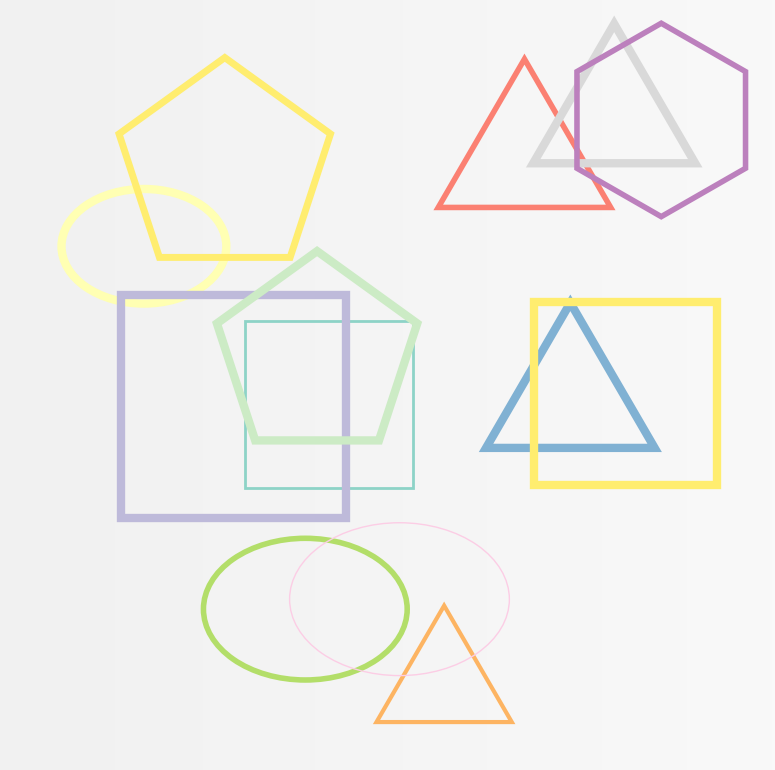[{"shape": "square", "thickness": 1, "radius": 0.54, "center": [0.424, 0.475]}, {"shape": "oval", "thickness": 3, "radius": 0.53, "center": [0.186, 0.68]}, {"shape": "square", "thickness": 3, "radius": 0.73, "center": [0.302, 0.472]}, {"shape": "triangle", "thickness": 2, "radius": 0.64, "center": [0.677, 0.795]}, {"shape": "triangle", "thickness": 3, "radius": 0.63, "center": [0.736, 0.481]}, {"shape": "triangle", "thickness": 1.5, "radius": 0.5, "center": [0.573, 0.113]}, {"shape": "oval", "thickness": 2, "radius": 0.66, "center": [0.394, 0.209]}, {"shape": "oval", "thickness": 0.5, "radius": 0.71, "center": [0.515, 0.222]}, {"shape": "triangle", "thickness": 3, "radius": 0.6, "center": [0.793, 0.848]}, {"shape": "hexagon", "thickness": 2, "radius": 0.63, "center": [0.853, 0.844]}, {"shape": "pentagon", "thickness": 3, "radius": 0.68, "center": [0.409, 0.538]}, {"shape": "pentagon", "thickness": 2.5, "radius": 0.72, "center": [0.29, 0.782]}, {"shape": "square", "thickness": 3, "radius": 0.59, "center": [0.807, 0.489]}]